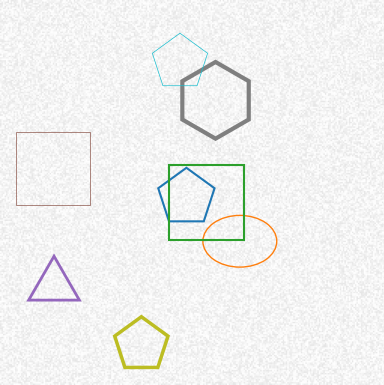[{"shape": "pentagon", "thickness": 1.5, "radius": 0.38, "center": [0.484, 0.487]}, {"shape": "oval", "thickness": 1, "radius": 0.48, "center": [0.623, 0.373]}, {"shape": "square", "thickness": 1.5, "radius": 0.49, "center": [0.537, 0.474]}, {"shape": "triangle", "thickness": 2, "radius": 0.38, "center": [0.14, 0.258]}, {"shape": "square", "thickness": 0.5, "radius": 0.48, "center": [0.138, 0.562]}, {"shape": "hexagon", "thickness": 3, "radius": 0.5, "center": [0.56, 0.739]}, {"shape": "pentagon", "thickness": 2.5, "radius": 0.36, "center": [0.367, 0.104]}, {"shape": "pentagon", "thickness": 0.5, "radius": 0.38, "center": [0.467, 0.838]}]